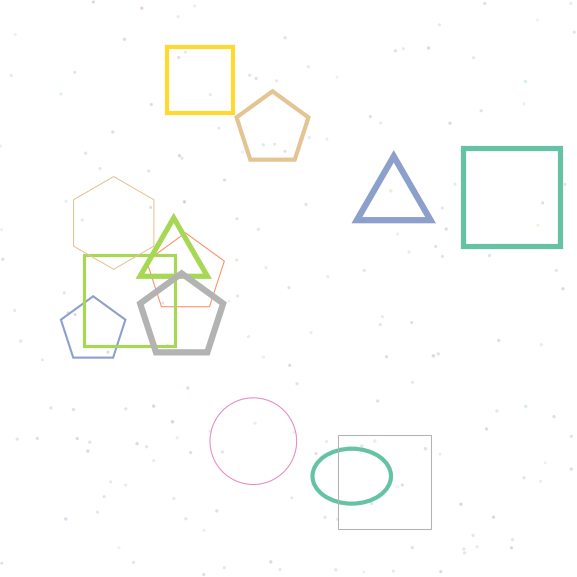[{"shape": "square", "thickness": 2.5, "radius": 0.42, "center": [0.886, 0.658]}, {"shape": "oval", "thickness": 2, "radius": 0.34, "center": [0.609, 0.175]}, {"shape": "pentagon", "thickness": 0.5, "radius": 0.35, "center": [0.321, 0.525]}, {"shape": "triangle", "thickness": 3, "radius": 0.37, "center": [0.682, 0.655]}, {"shape": "pentagon", "thickness": 1, "radius": 0.29, "center": [0.161, 0.427]}, {"shape": "circle", "thickness": 0.5, "radius": 0.38, "center": [0.439, 0.235]}, {"shape": "triangle", "thickness": 2.5, "radius": 0.34, "center": [0.301, 0.554]}, {"shape": "square", "thickness": 1.5, "radius": 0.4, "center": [0.224, 0.479]}, {"shape": "square", "thickness": 2, "radius": 0.29, "center": [0.347, 0.861]}, {"shape": "hexagon", "thickness": 0.5, "radius": 0.4, "center": [0.197, 0.613]}, {"shape": "pentagon", "thickness": 2, "radius": 0.33, "center": [0.472, 0.776]}, {"shape": "pentagon", "thickness": 3, "radius": 0.38, "center": [0.315, 0.45]}, {"shape": "square", "thickness": 0.5, "radius": 0.41, "center": [0.666, 0.164]}]